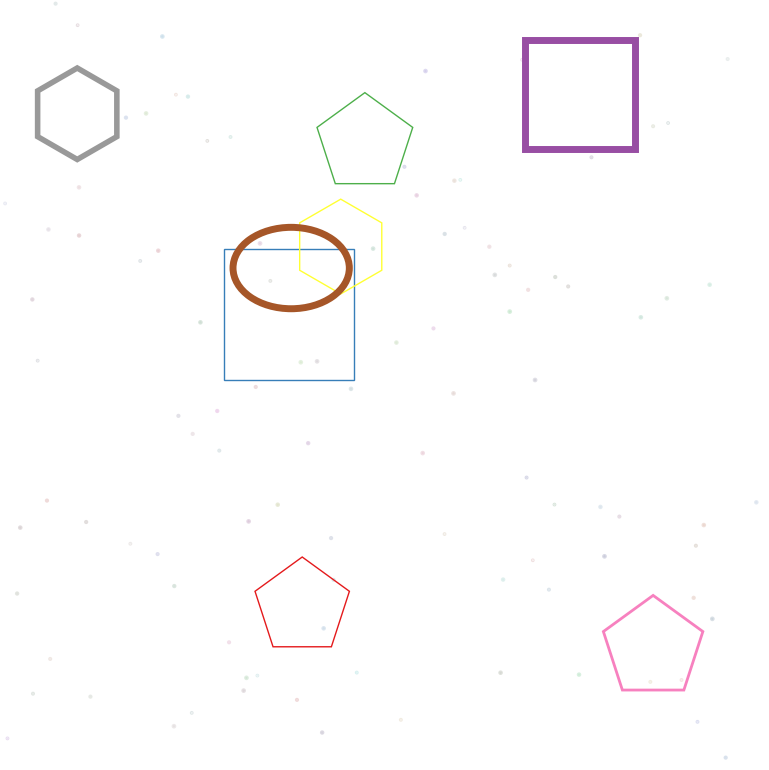[{"shape": "pentagon", "thickness": 0.5, "radius": 0.32, "center": [0.392, 0.212]}, {"shape": "square", "thickness": 0.5, "radius": 0.42, "center": [0.376, 0.591]}, {"shape": "pentagon", "thickness": 0.5, "radius": 0.33, "center": [0.474, 0.814]}, {"shape": "square", "thickness": 2.5, "radius": 0.36, "center": [0.753, 0.878]}, {"shape": "hexagon", "thickness": 0.5, "radius": 0.31, "center": [0.443, 0.68]}, {"shape": "oval", "thickness": 2.5, "radius": 0.38, "center": [0.378, 0.652]}, {"shape": "pentagon", "thickness": 1, "radius": 0.34, "center": [0.848, 0.159]}, {"shape": "hexagon", "thickness": 2, "radius": 0.3, "center": [0.1, 0.852]}]